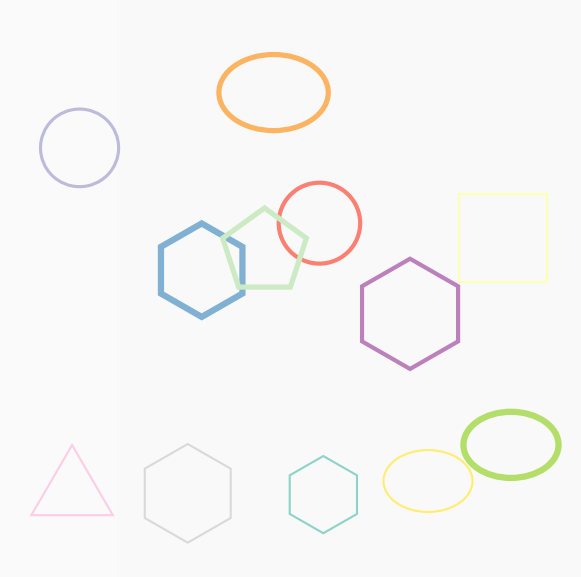[{"shape": "hexagon", "thickness": 1, "radius": 0.33, "center": [0.556, 0.143]}, {"shape": "square", "thickness": 1, "radius": 0.38, "center": [0.866, 0.587]}, {"shape": "circle", "thickness": 1.5, "radius": 0.34, "center": [0.137, 0.743]}, {"shape": "circle", "thickness": 2, "radius": 0.35, "center": [0.55, 0.613]}, {"shape": "hexagon", "thickness": 3, "radius": 0.4, "center": [0.347, 0.531]}, {"shape": "oval", "thickness": 2.5, "radius": 0.47, "center": [0.471, 0.839]}, {"shape": "oval", "thickness": 3, "radius": 0.41, "center": [0.879, 0.229]}, {"shape": "triangle", "thickness": 1, "radius": 0.4, "center": [0.124, 0.147]}, {"shape": "hexagon", "thickness": 1, "radius": 0.43, "center": [0.323, 0.145]}, {"shape": "hexagon", "thickness": 2, "radius": 0.48, "center": [0.705, 0.456]}, {"shape": "pentagon", "thickness": 2.5, "radius": 0.38, "center": [0.455, 0.563]}, {"shape": "oval", "thickness": 1, "radius": 0.38, "center": [0.736, 0.166]}]